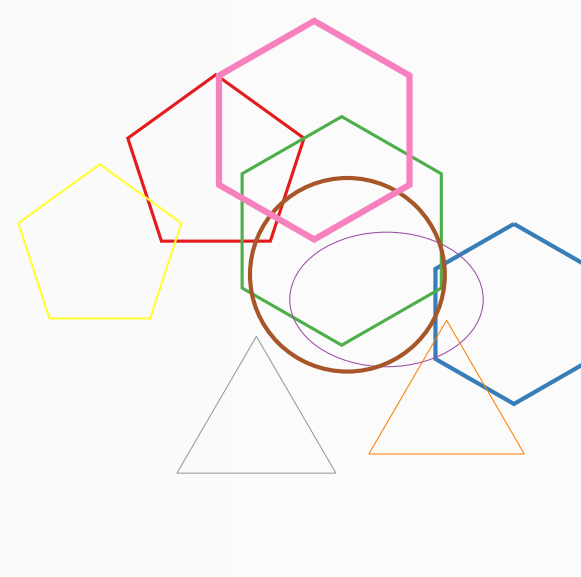[{"shape": "pentagon", "thickness": 1.5, "radius": 0.8, "center": [0.371, 0.711]}, {"shape": "hexagon", "thickness": 2, "radius": 0.78, "center": [0.884, 0.456]}, {"shape": "hexagon", "thickness": 1.5, "radius": 0.99, "center": [0.588, 0.599]}, {"shape": "oval", "thickness": 0.5, "radius": 0.83, "center": [0.665, 0.481]}, {"shape": "triangle", "thickness": 0.5, "radius": 0.77, "center": [0.768, 0.29]}, {"shape": "pentagon", "thickness": 1, "radius": 0.74, "center": [0.172, 0.567]}, {"shape": "circle", "thickness": 2, "radius": 0.84, "center": [0.598, 0.523]}, {"shape": "hexagon", "thickness": 3, "radius": 0.95, "center": [0.541, 0.774]}, {"shape": "triangle", "thickness": 0.5, "radius": 0.79, "center": [0.441, 0.259]}]